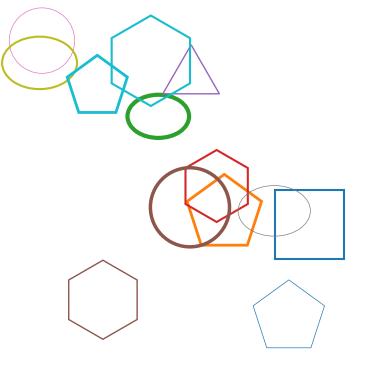[{"shape": "square", "thickness": 1.5, "radius": 0.45, "center": [0.804, 0.416]}, {"shape": "pentagon", "thickness": 0.5, "radius": 0.49, "center": [0.75, 0.176]}, {"shape": "pentagon", "thickness": 2, "radius": 0.51, "center": [0.583, 0.445]}, {"shape": "oval", "thickness": 3, "radius": 0.4, "center": [0.411, 0.698]}, {"shape": "hexagon", "thickness": 1.5, "radius": 0.47, "center": [0.563, 0.517]}, {"shape": "triangle", "thickness": 1, "radius": 0.42, "center": [0.496, 0.799]}, {"shape": "circle", "thickness": 2.5, "radius": 0.51, "center": [0.493, 0.462]}, {"shape": "hexagon", "thickness": 1, "radius": 0.51, "center": [0.267, 0.221]}, {"shape": "circle", "thickness": 0.5, "radius": 0.43, "center": [0.109, 0.895]}, {"shape": "oval", "thickness": 0.5, "radius": 0.47, "center": [0.712, 0.452]}, {"shape": "oval", "thickness": 1.5, "radius": 0.49, "center": [0.103, 0.837]}, {"shape": "pentagon", "thickness": 2, "radius": 0.41, "center": [0.253, 0.774]}, {"shape": "hexagon", "thickness": 1.5, "radius": 0.59, "center": [0.392, 0.842]}]